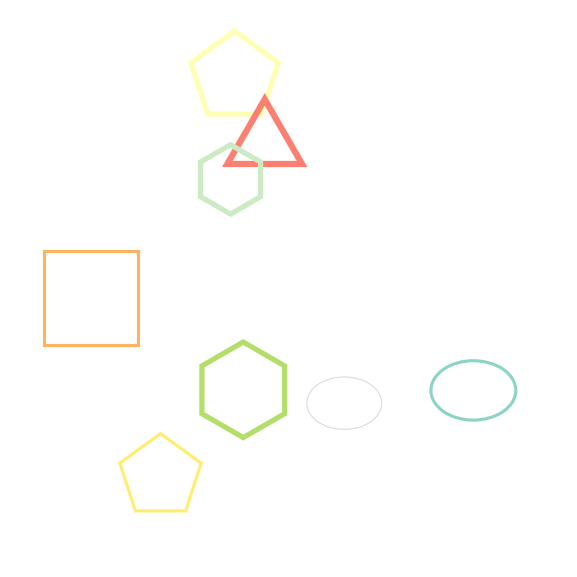[{"shape": "oval", "thickness": 1.5, "radius": 0.37, "center": [0.82, 0.323]}, {"shape": "pentagon", "thickness": 2.5, "radius": 0.4, "center": [0.406, 0.866]}, {"shape": "triangle", "thickness": 3, "radius": 0.37, "center": [0.458, 0.753]}, {"shape": "square", "thickness": 1.5, "radius": 0.41, "center": [0.158, 0.483]}, {"shape": "hexagon", "thickness": 2.5, "radius": 0.41, "center": [0.421, 0.324]}, {"shape": "oval", "thickness": 0.5, "radius": 0.32, "center": [0.596, 0.301]}, {"shape": "hexagon", "thickness": 2.5, "radius": 0.3, "center": [0.399, 0.689]}, {"shape": "pentagon", "thickness": 1.5, "radius": 0.37, "center": [0.278, 0.174]}]